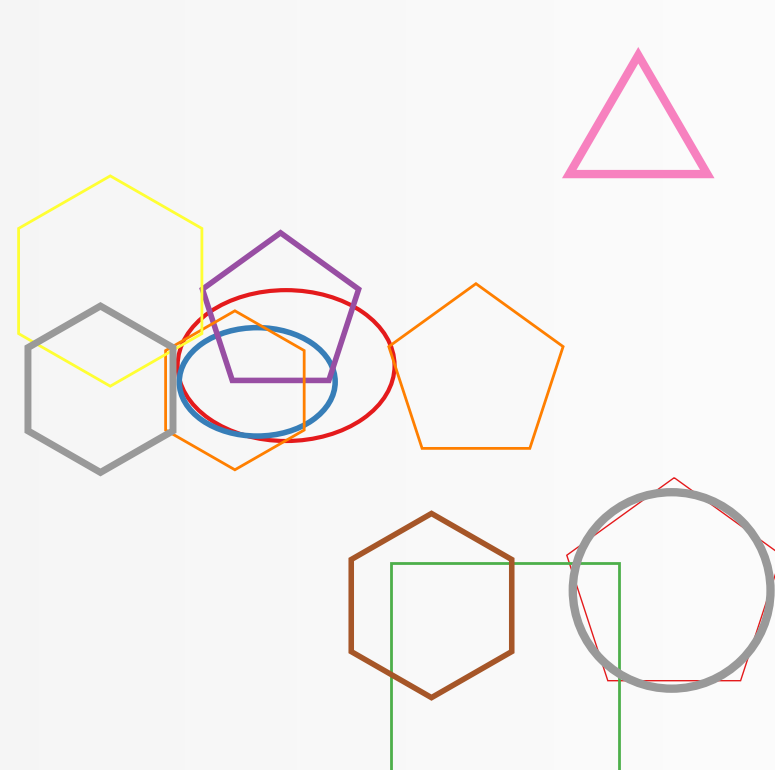[{"shape": "oval", "thickness": 1.5, "radius": 0.7, "center": [0.369, 0.525]}, {"shape": "pentagon", "thickness": 0.5, "radius": 0.73, "center": [0.87, 0.234]}, {"shape": "oval", "thickness": 2, "radius": 0.5, "center": [0.332, 0.504]}, {"shape": "square", "thickness": 1, "radius": 0.74, "center": [0.652, 0.122]}, {"shape": "pentagon", "thickness": 2, "radius": 0.53, "center": [0.362, 0.592]}, {"shape": "hexagon", "thickness": 1, "radius": 0.52, "center": [0.303, 0.493]}, {"shape": "pentagon", "thickness": 1, "radius": 0.59, "center": [0.614, 0.513]}, {"shape": "hexagon", "thickness": 1, "radius": 0.68, "center": [0.142, 0.635]}, {"shape": "hexagon", "thickness": 2, "radius": 0.6, "center": [0.557, 0.214]}, {"shape": "triangle", "thickness": 3, "radius": 0.51, "center": [0.824, 0.825]}, {"shape": "hexagon", "thickness": 2.5, "radius": 0.54, "center": [0.13, 0.495]}, {"shape": "circle", "thickness": 3, "radius": 0.64, "center": [0.867, 0.233]}]